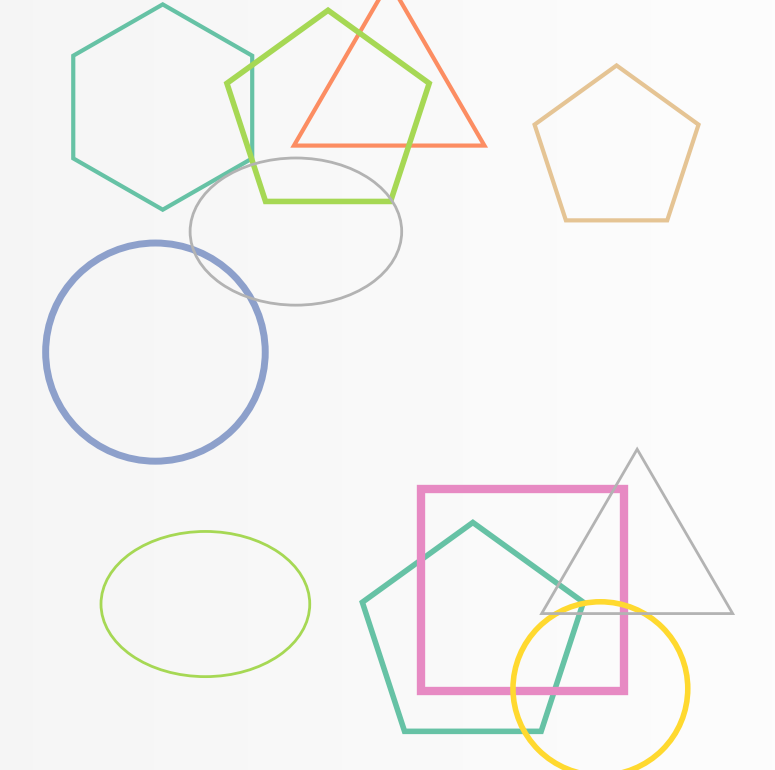[{"shape": "pentagon", "thickness": 2, "radius": 0.75, "center": [0.61, 0.172]}, {"shape": "hexagon", "thickness": 1.5, "radius": 0.67, "center": [0.21, 0.861]}, {"shape": "triangle", "thickness": 1.5, "radius": 0.71, "center": [0.502, 0.882]}, {"shape": "circle", "thickness": 2.5, "radius": 0.71, "center": [0.201, 0.543]}, {"shape": "square", "thickness": 3, "radius": 0.66, "center": [0.674, 0.234]}, {"shape": "oval", "thickness": 1, "radius": 0.67, "center": [0.265, 0.216]}, {"shape": "pentagon", "thickness": 2, "radius": 0.69, "center": [0.423, 0.849]}, {"shape": "circle", "thickness": 2, "radius": 0.56, "center": [0.775, 0.106]}, {"shape": "pentagon", "thickness": 1.5, "radius": 0.56, "center": [0.796, 0.804]}, {"shape": "oval", "thickness": 1, "radius": 0.68, "center": [0.382, 0.699]}, {"shape": "triangle", "thickness": 1, "radius": 0.71, "center": [0.822, 0.274]}]